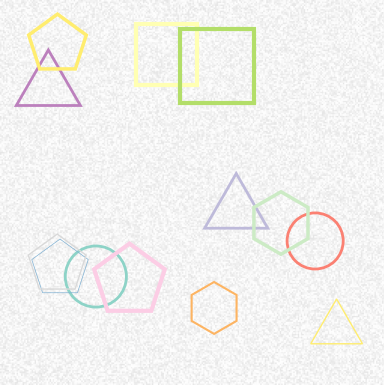[{"shape": "circle", "thickness": 2, "radius": 0.4, "center": [0.249, 0.282]}, {"shape": "square", "thickness": 3, "radius": 0.4, "center": [0.432, 0.859]}, {"shape": "triangle", "thickness": 2, "radius": 0.47, "center": [0.614, 0.455]}, {"shape": "circle", "thickness": 2, "radius": 0.36, "center": [0.819, 0.374]}, {"shape": "pentagon", "thickness": 0.5, "radius": 0.39, "center": [0.156, 0.302]}, {"shape": "hexagon", "thickness": 1.5, "radius": 0.34, "center": [0.556, 0.2]}, {"shape": "square", "thickness": 3, "radius": 0.49, "center": [0.564, 0.828]}, {"shape": "pentagon", "thickness": 3, "radius": 0.48, "center": [0.336, 0.271]}, {"shape": "pentagon", "thickness": 1, "radius": 0.39, "center": [0.149, 0.313]}, {"shape": "triangle", "thickness": 2, "radius": 0.48, "center": [0.126, 0.774]}, {"shape": "hexagon", "thickness": 2.5, "radius": 0.41, "center": [0.73, 0.421]}, {"shape": "pentagon", "thickness": 2.5, "radius": 0.39, "center": [0.149, 0.885]}, {"shape": "triangle", "thickness": 1, "radius": 0.39, "center": [0.874, 0.146]}]